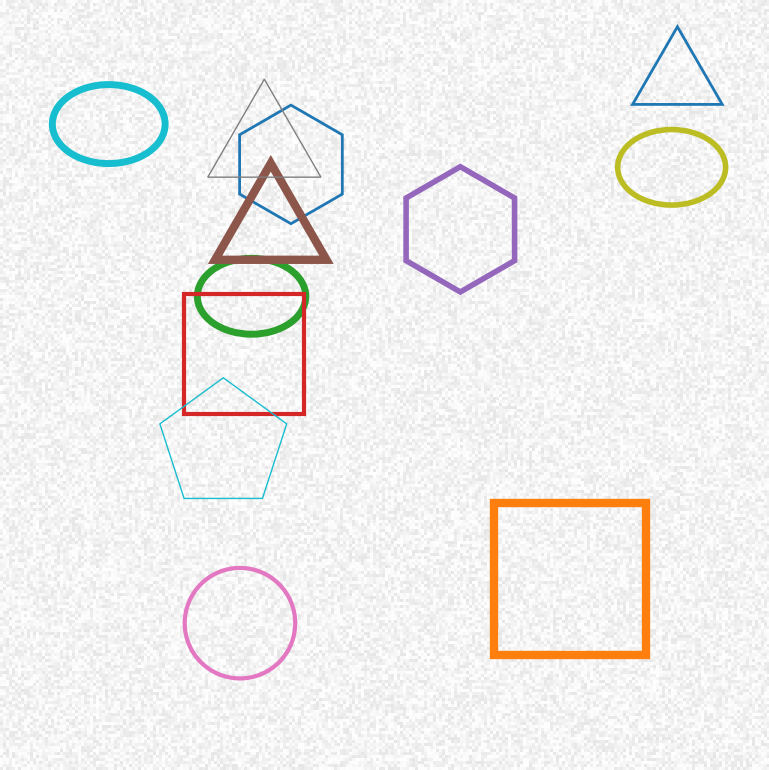[{"shape": "hexagon", "thickness": 1, "radius": 0.39, "center": [0.378, 0.786]}, {"shape": "triangle", "thickness": 1, "radius": 0.34, "center": [0.88, 0.898]}, {"shape": "square", "thickness": 3, "radius": 0.49, "center": [0.74, 0.249]}, {"shape": "oval", "thickness": 2.5, "radius": 0.35, "center": [0.327, 0.615]}, {"shape": "square", "thickness": 1.5, "radius": 0.39, "center": [0.317, 0.54]}, {"shape": "hexagon", "thickness": 2, "radius": 0.41, "center": [0.598, 0.702]}, {"shape": "triangle", "thickness": 3, "radius": 0.42, "center": [0.352, 0.704]}, {"shape": "circle", "thickness": 1.5, "radius": 0.36, "center": [0.312, 0.191]}, {"shape": "triangle", "thickness": 0.5, "radius": 0.42, "center": [0.343, 0.812]}, {"shape": "oval", "thickness": 2, "radius": 0.35, "center": [0.872, 0.783]}, {"shape": "oval", "thickness": 2.5, "radius": 0.37, "center": [0.141, 0.839]}, {"shape": "pentagon", "thickness": 0.5, "radius": 0.43, "center": [0.29, 0.423]}]